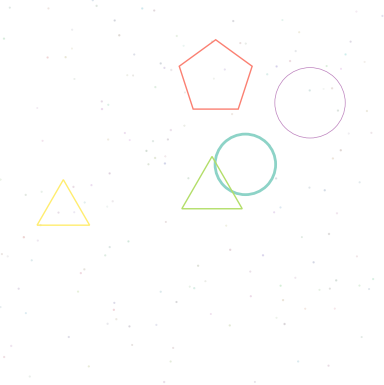[{"shape": "circle", "thickness": 2, "radius": 0.39, "center": [0.637, 0.573]}, {"shape": "pentagon", "thickness": 1, "radius": 0.5, "center": [0.56, 0.797]}, {"shape": "triangle", "thickness": 1, "radius": 0.45, "center": [0.551, 0.503]}, {"shape": "circle", "thickness": 0.5, "radius": 0.46, "center": [0.805, 0.733]}, {"shape": "triangle", "thickness": 1, "radius": 0.39, "center": [0.165, 0.455]}]